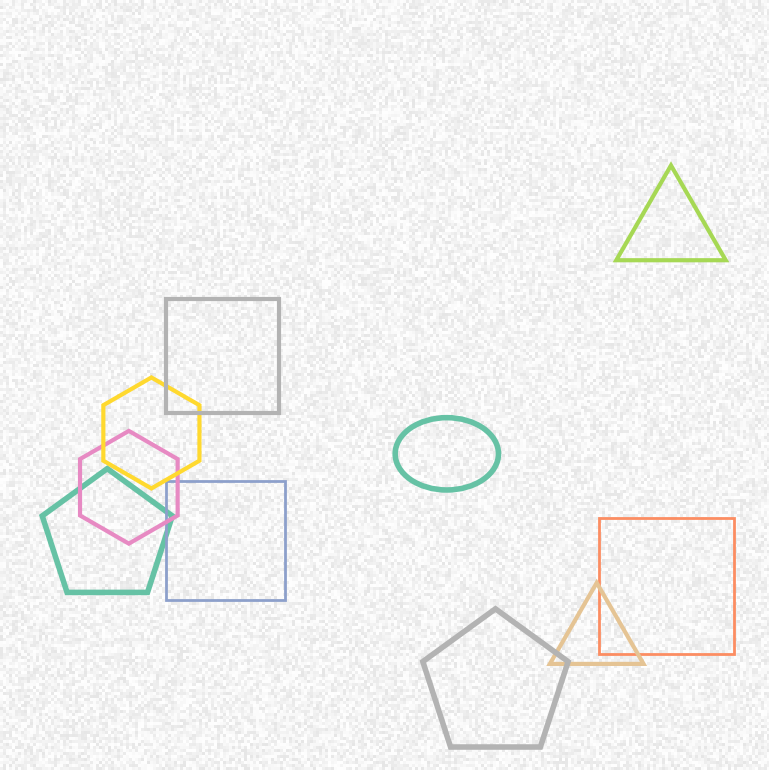[{"shape": "pentagon", "thickness": 2, "radius": 0.44, "center": [0.139, 0.303]}, {"shape": "oval", "thickness": 2, "radius": 0.34, "center": [0.58, 0.411]}, {"shape": "square", "thickness": 1, "radius": 0.44, "center": [0.865, 0.239]}, {"shape": "square", "thickness": 1, "radius": 0.39, "center": [0.293, 0.298]}, {"shape": "hexagon", "thickness": 1.5, "radius": 0.37, "center": [0.167, 0.367]}, {"shape": "triangle", "thickness": 1.5, "radius": 0.41, "center": [0.871, 0.703]}, {"shape": "hexagon", "thickness": 1.5, "radius": 0.36, "center": [0.197, 0.438]}, {"shape": "triangle", "thickness": 1.5, "radius": 0.35, "center": [0.775, 0.173]}, {"shape": "pentagon", "thickness": 2, "radius": 0.5, "center": [0.643, 0.11]}, {"shape": "square", "thickness": 1.5, "radius": 0.37, "center": [0.289, 0.538]}]